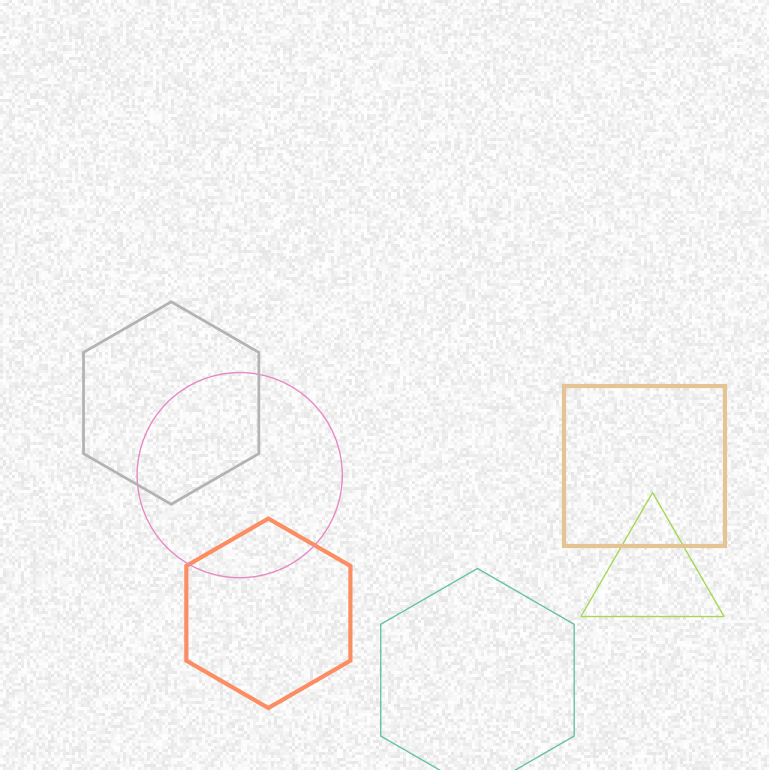[{"shape": "hexagon", "thickness": 0.5, "radius": 0.73, "center": [0.62, 0.117]}, {"shape": "hexagon", "thickness": 1.5, "radius": 0.62, "center": [0.349, 0.204]}, {"shape": "circle", "thickness": 0.5, "radius": 0.67, "center": [0.311, 0.383]}, {"shape": "triangle", "thickness": 0.5, "radius": 0.54, "center": [0.847, 0.253]}, {"shape": "square", "thickness": 1.5, "radius": 0.52, "center": [0.837, 0.395]}, {"shape": "hexagon", "thickness": 1, "radius": 0.66, "center": [0.222, 0.477]}]